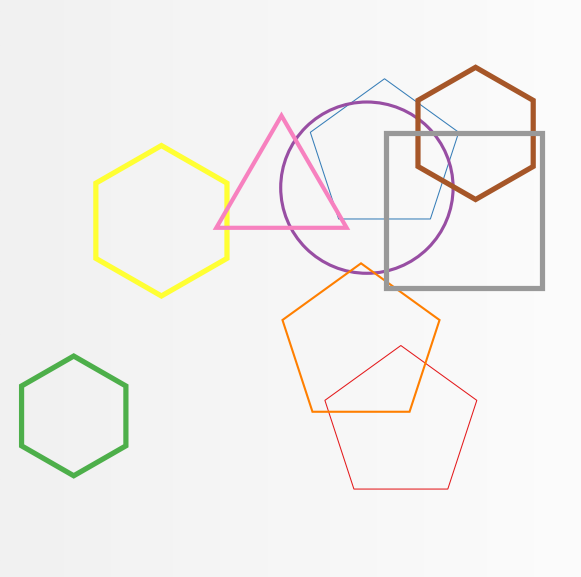[{"shape": "pentagon", "thickness": 0.5, "radius": 0.69, "center": [0.69, 0.263]}, {"shape": "pentagon", "thickness": 0.5, "radius": 0.67, "center": [0.662, 0.729]}, {"shape": "hexagon", "thickness": 2.5, "radius": 0.52, "center": [0.127, 0.279]}, {"shape": "circle", "thickness": 1.5, "radius": 0.74, "center": [0.631, 0.674]}, {"shape": "pentagon", "thickness": 1, "radius": 0.71, "center": [0.621, 0.401]}, {"shape": "hexagon", "thickness": 2.5, "radius": 0.65, "center": [0.278, 0.617]}, {"shape": "hexagon", "thickness": 2.5, "radius": 0.57, "center": [0.818, 0.768]}, {"shape": "triangle", "thickness": 2, "radius": 0.65, "center": [0.484, 0.669]}, {"shape": "square", "thickness": 2.5, "radius": 0.67, "center": [0.799, 0.634]}]